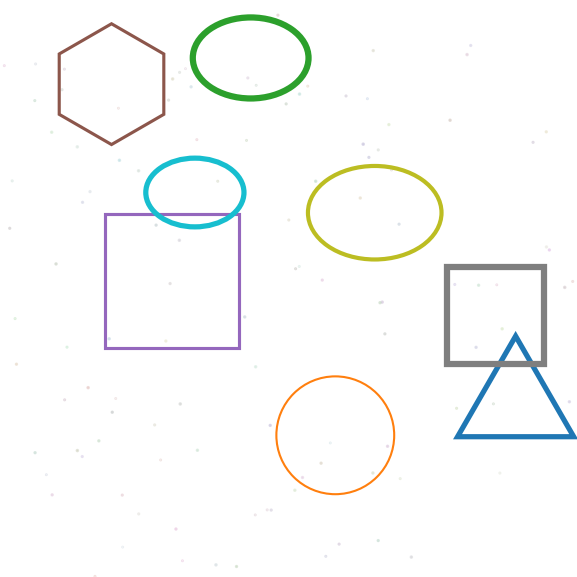[{"shape": "triangle", "thickness": 2.5, "radius": 0.58, "center": [0.893, 0.301]}, {"shape": "circle", "thickness": 1, "radius": 0.51, "center": [0.581, 0.245]}, {"shape": "oval", "thickness": 3, "radius": 0.5, "center": [0.434, 0.899]}, {"shape": "square", "thickness": 1.5, "radius": 0.58, "center": [0.298, 0.513]}, {"shape": "hexagon", "thickness": 1.5, "radius": 0.52, "center": [0.193, 0.853]}, {"shape": "square", "thickness": 3, "radius": 0.42, "center": [0.858, 0.453]}, {"shape": "oval", "thickness": 2, "radius": 0.58, "center": [0.649, 0.631]}, {"shape": "oval", "thickness": 2.5, "radius": 0.43, "center": [0.337, 0.666]}]